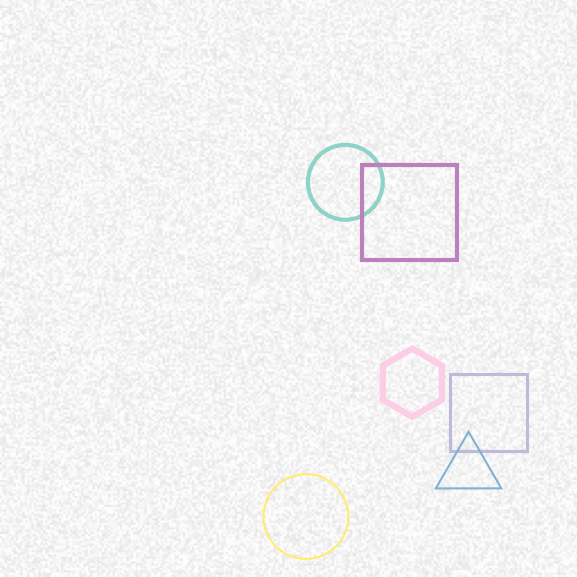[{"shape": "circle", "thickness": 2, "radius": 0.32, "center": [0.598, 0.683]}, {"shape": "square", "thickness": 1.5, "radius": 0.33, "center": [0.847, 0.284]}, {"shape": "triangle", "thickness": 1, "radius": 0.33, "center": [0.811, 0.186]}, {"shape": "hexagon", "thickness": 3, "radius": 0.3, "center": [0.714, 0.336]}, {"shape": "square", "thickness": 2, "radius": 0.41, "center": [0.708, 0.631]}, {"shape": "circle", "thickness": 1, "radius": 0.37, "center": [0.53, 0.105]}]